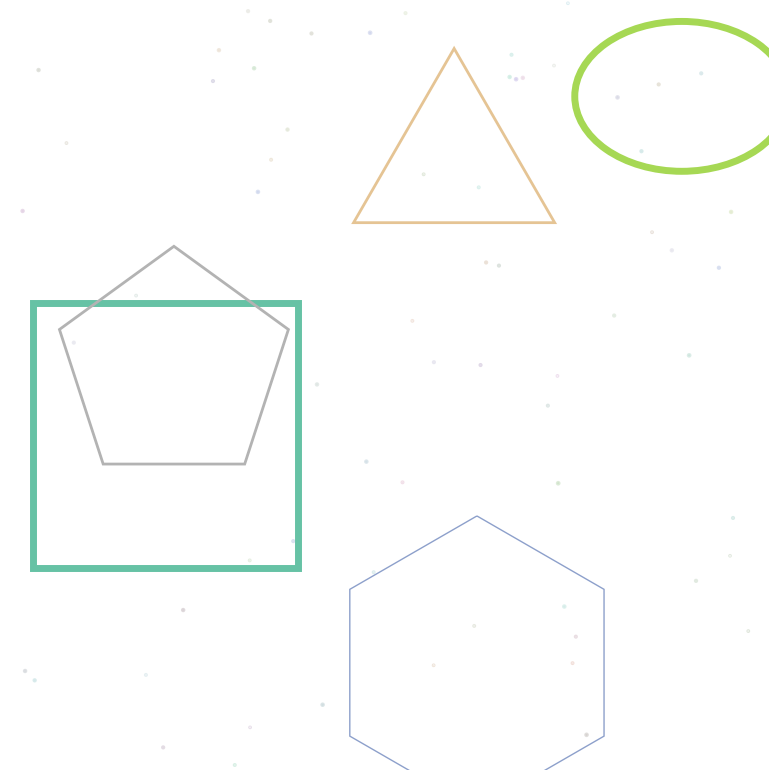[{"shape": "square", "thickness": 2.5, "radius": 0.86, "center": [0.215, 0.435]}, {"shape": "hexagon", "thickness": 0.5, "radius": 0.95, "center": [0.619, 0.139]}, {"shape": "oval", "thickness": 2.5, "radius": 0.7, "center": [0.885, 0.875]}, {"shape": "triangle", "thickness": 1, "radius": 0.75, "center": [0.59, 0.786]}, {"shape": "pentagon", "thickness": 1, "radius": 0.78, "center": [0.226, 0.524]}]